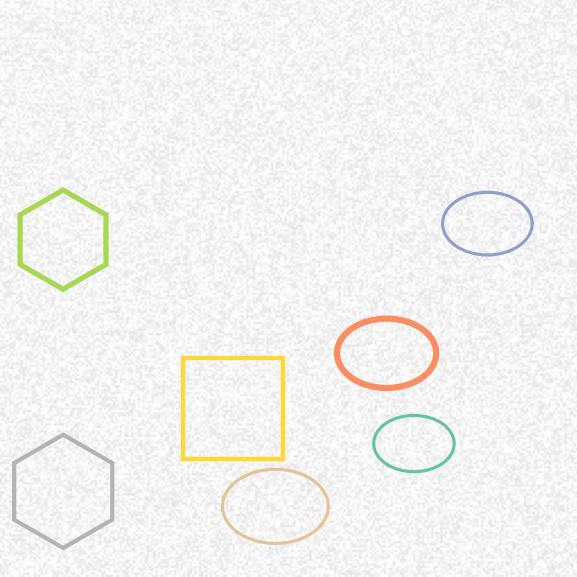[{"shape": "oval", "thickness": 1.5, "radius": 0.35, "center": [0.717, 0.231]}, {"shape": "oval", "thickness": 3, "radius": 0.43, "center": [0.669, 0.387]}, {"shape": "oval", "thickness": 1.5, "radius": 0.39, "center": [0.844, 0.612]}, {"shape": "hexagon", "thickness": 2.5, "radius": 0.43, "center": [0.109, 0.584]}, {"shape": "square", "thickness": 2, "radius": 0.44, "center": [0.403, 0.291]}, {"shape": "oval", "thickness": 1.5, "radius": 0.46, "center": [0.477, 0.122]}, {"shape": "hexagon", "thickness": 2, "radius": 0.49, "center": [0.109, 0.148]}]